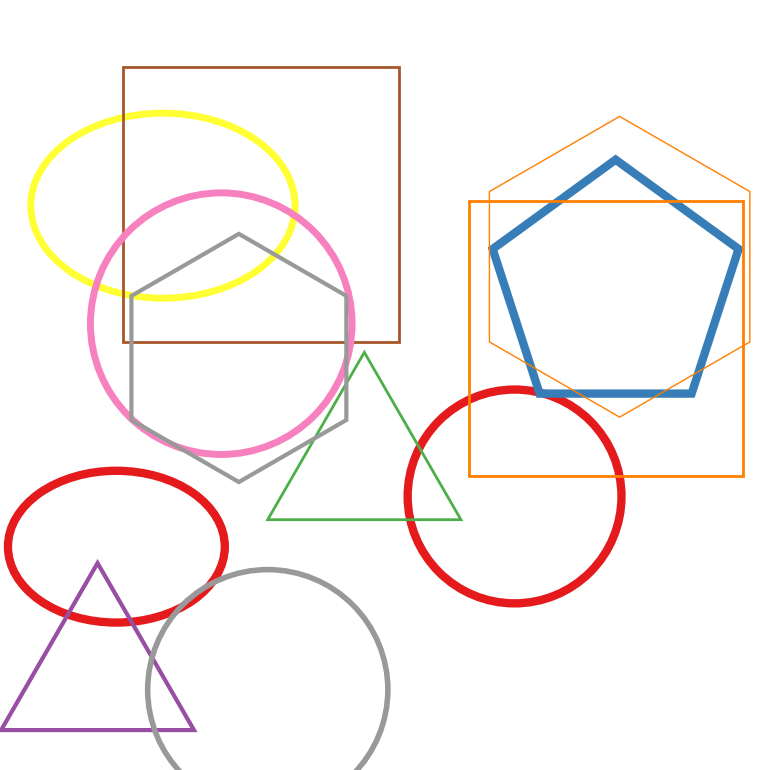[{"shape": "oval", "thickness": 3, "radius": 0.7, "center": [0.151, 0.29]}, {"shape": "circle", "thickness": 3, "radius": 0.69, "center": [0.668, 0.355]}, {"shape": "pentagon", "thickness": 3, "radius": 0.84, "center": [0.8, 0.625]}, {"shape": "triangle", "thickness": 1, "radius": 0.72, "center": [0.473, 0.398]}, {"shape": "triangle", "thickness": 1.5, "radius": 0.72, "center": [0.127, 0.124]}, {"shape": "hexagon", "thickness": 0.5, "radius": 0.98, "center": [0.805, 0.654]}, {"shape": "square", "thickness": 1, "radius": 0.89, "center": [0.787, 0.561]}, {"shape": "oval", "thickness": 2.5, "radius": 0.86, "center": [0.212, 0.733]}, {"shape": "square", "thickness": 1, "radius": 0.89, "center": [0.339, 0.734]}, {"shape": "circle", "thickness": 2.5, "radius": 0.85, "center": [0.287, 0.58]}, {"shape": "hexagon", "thickness": 1.5, "radius": 0.81, "center": [0.31, 0.535]}, {"shape": "circle", "thickness": 2, "radius": 0.78, "center": [0.348, 0.104]}]